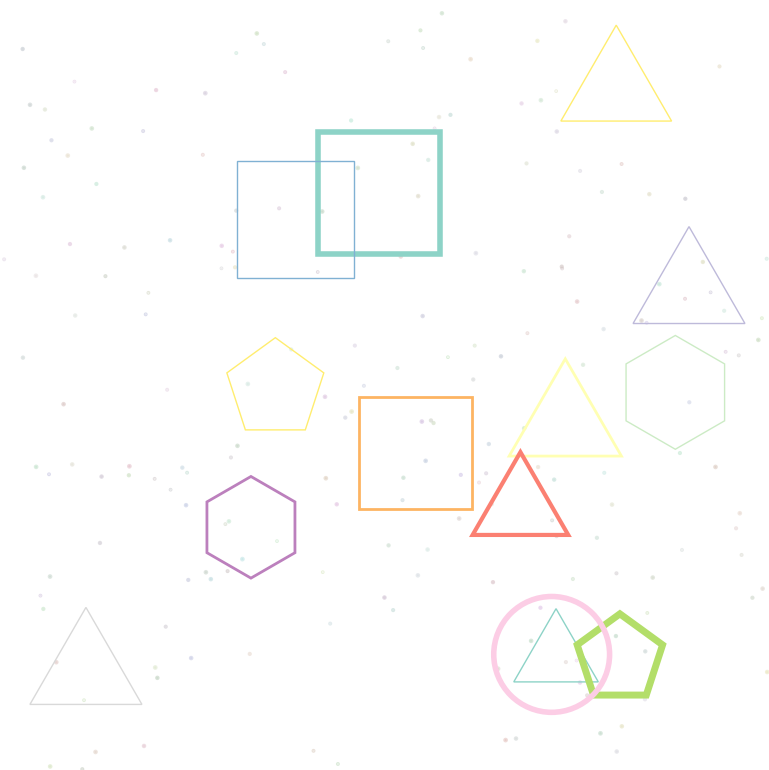[{"shape": "triangle", "thickness": 0.5, "radius": 0.32, "center": [0.722, 0.146]}, {"shape": "square", "thickness": 2, "radius": 0.4, "center": [0.493, 0.749]}, {"shape": "triangle", "thickness": 1, "radius": 0.42, "center": [0.734, 0.45]}, {"shape": "triangle", "thickness": 0.5, "radius": 0.42, "center": [0.895, 0.622]}, {"shape": "triangle", "thickness": 1.5, "radius": 0.36, "center": [0.676, 0.341]}, {"shape": "square", "thickness": 0.5, "radius": 0.38, "center": [0.384, 0.715]}, {"shape": "square", "thickness": 1, "radius": 0.37, "center": [0.539, 0.412]}, {"shape": "pentagon", "thickness": 2.5, "radius": 0.29, "center": [0.805, 0.144]}, {"shape": "circle", "thickness": 2, "radius": 0.38, "center": [0.716, 0.15]}, {"shape": "triangle", "thickness": 0.5, "radius": 0.42, "center": [0.112, 0.127]}, {"shape": "hexagon", "thickness": 1, "radius": 0.33, "center": [0.326, 0.315]}, {"shape": "hexagon", "thickness": 0.5, "radius": 0.37, "center": [0.877, 0.49]}, {"shape": "triangle", "thickness": 0.5, "radius": 0.42, "center": [0.8, 0.884]}, {"shape": "pentagon", "thickness": 0.5, "radius": 0.33, "center": [0.358, 0.495]}]